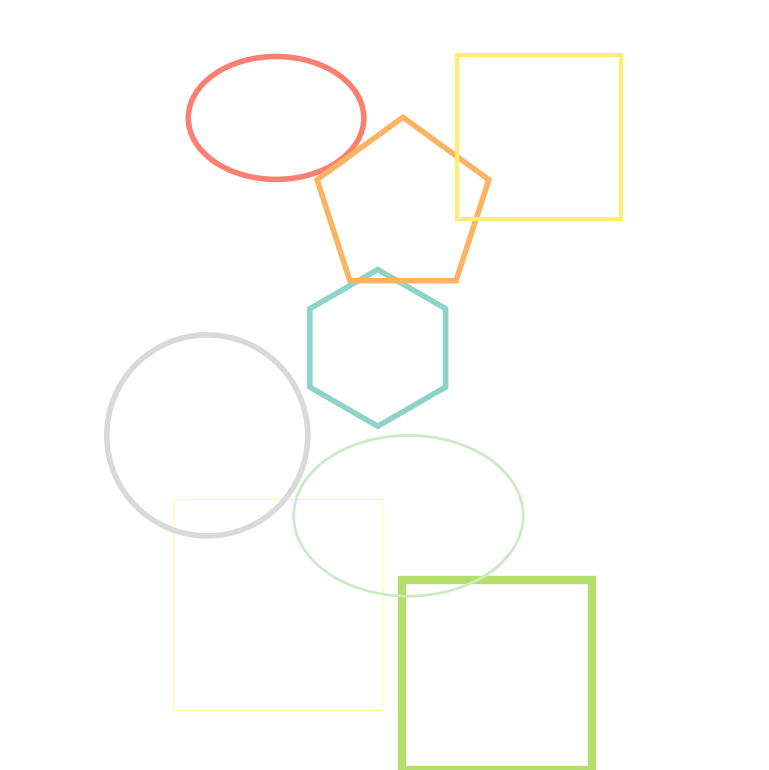[{"shape": "hexagon", "thickness": 2, "radius": 0.51, "center": [0.491, 0.548]}, {"shape": "square", "thickness": 0.5, "radius": 0.68, "center": [0.361, 0.215]}, {"shape": "oval", "thickness": 2, "radius": 0.57, "center": [0.359, 0.847]}, {"shape": "pentagon", "thickness": 2, "radius": 0.59, "center": [0.523, 0.73]}, {"shape": "square", "thickness": 3, "radius": 0.62, "center": [0.646, 0.123]}, {"shape": "circle", "thickness": 2, "radius": 0.65, "center": [0.269, 0.435]}, {"shape": "oval", "thickness": 1, "radius": 0.75, "center": [0.53, 0.33]}, {"shape": "square", "thickness": 1.5, "radius": 0.53, "center": [0.7, 0.822]}]